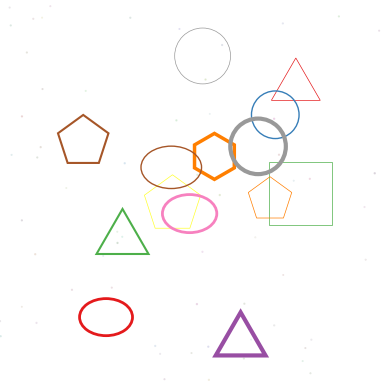[{"shape": "triangle", "thickness": 0.5, "radius": 0.37, "center": [0.768, 0.776]}, {"shape": "oval", "thickness": 2, "radius": 0.34, "center": [0.275, 0.176]}, {"shape": "circle", "thickness": 1, "radius": 0.31, "center": [0.715, 0.702]}, {"shape": "square", "thickness": 0.5, "radius": 0.41, "center": [0.781, 0.497]}, {"shape": "triangle", "thickness": 1.5, "radius": 0.39, "center": [0.318, 0.379]}, {"shape": "triangle", "thickness": 3, "radius": 0.37, "center": [0.625, 0.114]}, {"shape": "pentagon", "thickness": 0.5, "radius": 0.3, "center": [0.701, 0.482]}, {"shape": "hexagon", "thickness": 2.5, "radius": 0.3, "center": [0.557, 0.594]}, {"shape": "pentagon", "thickness": 0.5, "radius": 0.38, "center": [0.448, 0.469]}, {"shape": "pentagon", "thickness": 1.5, "radius": 0.34, "center": [0.216, 0.633]}, {"shape": "oval", "thickness": 1, "radius": 0.39, "center": [0.445, 0.565]}, {"shape": "oval", "thickness": 2, "radius": 0.35, "center": [0.492, 0.445]}, {"shape": "circle", "thickness": 3, "radius": 0.36, "center": [0.67, 0.62]}, {"shape": "circle", "thickness": 0.5, "radius": 0.36, "center": [0.526, 0.855]}]